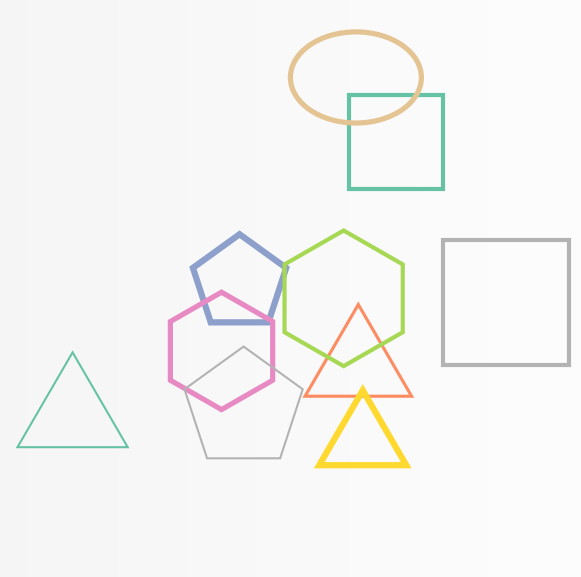[{"shape": "triangle", "thickness": 1, "radius": 0.55, "center": [0.125, 0.28]}, {"shape": "square", "thickness": 2, "radius": 0.41, "center": [0.682, 0.753]}, {"shape": "triangle", "thickness": 1.5, "radius": 0.53, "center": [0.616, 0.366]}, {"shape": "pentagon", "thickness": 3, "radius": 0.42, "center": [0.412, 0.509]}, {"shape": "hexagon", "thickness": 2.5, "radius": 0.51, "center": [0.381, 0.392]}, {"shape": "hexagon", "thickness": 2, "radius": 0.59, "center": [0.591, 0.483]}, {"shape": "triangle", "thickness": 3, "radius": 0.43, "center": [0.624, 0.237]}, {"shape": "oval", "thickness": 2.5, "radius": 0.56, "center": [0.612, 0.865]}, {"shape": "pentagon", "thickness": 1, "radius": 0.53, "center": [0.419, 0.292]}, {"shape": "square", "thickness": 2, "radius": 0.54, "center": [0.87, 0.476]}]